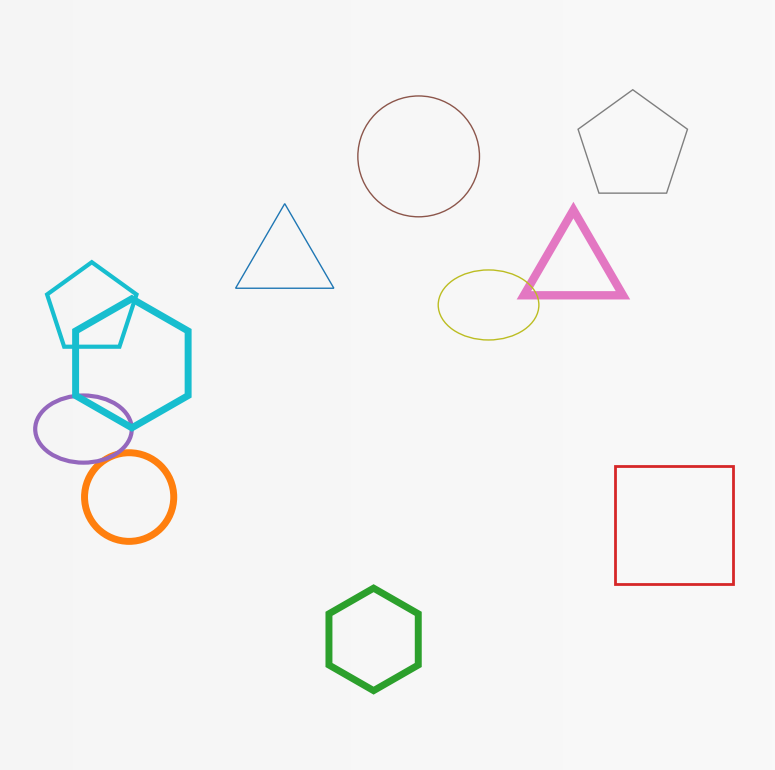[{"shape": "triangle", "thickness": 0.5, "radius": 0.37, "center": [0.367, 0.662]}, {"shape": "circle", "thickness": 2.5, "radius": 0.29, "center": [0.167, 0.354]}, {"shape": "hexagon", "thickness": 2.5, "radius": 0.33, "center": [0.482, 0.17]}, {"shape": "square", "thickness": 1, "radius": 0.38, "center": [0.87, 0.318]}, {"shape": "oval", "thickness": 1.5, "radius": 0.31, "center": [0.108, 0.443]}, {"shape": "circle", "thickness": 0.5, "radius": 0.39, "center": [0.54, 0.797]}, {"shape": "triangle", "thickness": 3, "radius": 0.37, "center": [0.74, 0.653]}, {"shape": "pentagon", "thickness": 0.5, "radius": 0.37, "center": [0.816, 0.809]}, {"shape": "oval", "thickness": 0.5, "radius": 0.32, "center": [0.63, 0.604]}, {"shape": "hexagon", "thickness": 2.5, "radius": 0.42, "center": [0.17, 0.528]}, {"shape": "pentagon", "thickness": 1.5, "radius": 0.3, "center": [0.118, 0.599]}]